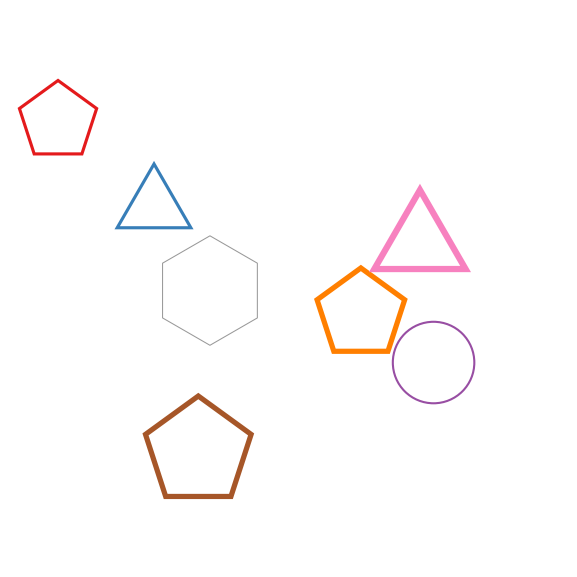[{"shape": "pentagon", "thickness": 1.5, "radius": 0.35, "center": [0.101, 0.789]}, {"shape": "triangle", "thickness": 1.5, "radius": 0.37, "center": [0.267, 0.642]}, {"shape": "circle", "thickness": 1, "radius": 0.35, "center": [0.751, 0.371]}, {"shape": "pentagon", "thickness": 2.5, "radius": 0.4, "center": [0.625, 0.455]}, {"shape": "pentagon", "thickness": 2.5, "radius": 0.48, "center": [0.343, 0.217]}, {"shape": "triangle", "thickness": 3, "radius": 0.46, "center": [0.727, 0.579]}, {"shape": "hexagon", "thickness": 0.5, "radius": 0.47, "center": [0.364, 0.496]}]